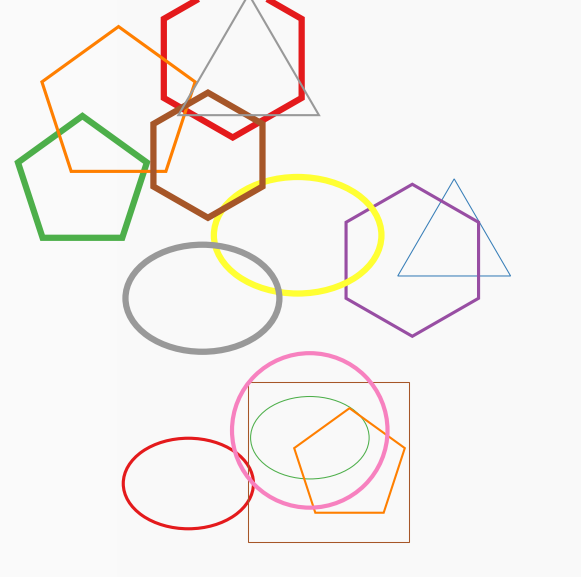[{"shape": "oval", "thickness": 1.5, "radius": 0.56, "center": [0.324, 0.162]}, {"shape": "hexagon", "thickness": 3, "radius": 0.68, "center": [0.4, 0.898]}, {"shape": "triangle", "thickness": 0.5, "radius": 0.56, "center": [0.781, 0.577]}, {"shape": "pentagon", "thickness": 3, "radius": 0.58, "center": [0.142, 0.682]}, {"shape": "oval", "thickness": 0.5, "radius": 0.51, "center": [0.533, 0.241]}, {"shape": "hexagon", "thickness": 1.5, "radius": 0.66, "center": [0.709, 0.548]}, {"shape": "pentagon", "thickness": 1.5, "radius": 0.69, "center": [0.204, 0.815]}, {"shape": "pentagon", "thickness": 1, "radius": 0.5, "center": [0.601, 0.192]}, {"shape": "oval", "thickness": 3, "radius": 0.72, "center": [0.512, 0.592]}, {"shape": "hexagon", "thickness": 3, "radius": 0.54, "center": [0.358, 0.73]}, {"shape": "square", "thickness": 0.5, "radius": 0.69, "center": [0.565, 0.199]}, {"shape": "circle", "thickness": 2, "radius": 0.67, "center": [0.533, 0.254]}, {"shape": "oval", "thickness": 3, "radius": 0.66, "center": [0.348, 0.483]}, {"shape": "triangle", "thickness": 1, "radius": 0.7, "center": [0.428, 0.87]}]